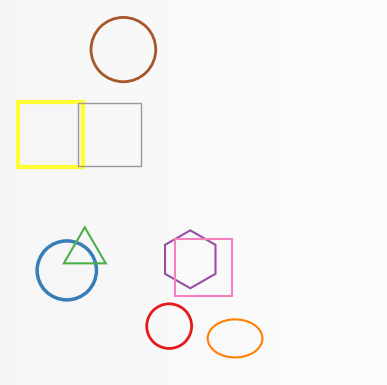[{"shape": "circle", "thickness": 2, "radius": 0.29, "center": [0.437, 0.153]}, {"shape": "circle", "thickness": 2.5, "radius": 0.38, "center": [0.172, 0.298]}, {"shape": "triangle", "thickness": 1.5, "radius": 0.31, "center": [0.219, 0.347]}, {"shape": "hexagon", "thickness": 1.5, "radius": 0.38, "center": [0.491, 0.326]}, {"shape": "oval", "thickness": 1.5, "radius": 0.35, "center": [0.607, 0.121]}, {"shape": "square", "thickness": 3, "radius": 0.42, "center": [0.13, 0.65]}, {"shape": "circle", "thickness": 2, "radius": 0.42, "center": [0.318, 0.871]}, {"shape": "square", "thickness": 1.5, "radius": 0.37, "center": [0.525, 0.305]}, {"shape": "square", "thickness": 1, "radius": 0.41, "center": [0.283, 0.651]}]